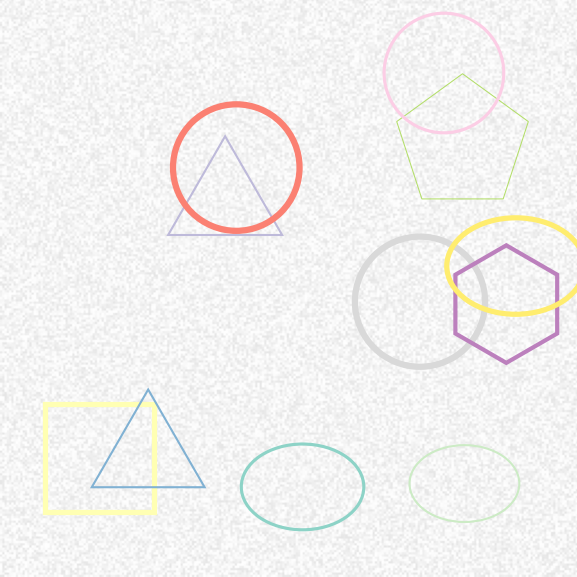[{"shape": "oval", "thickness": 1.5, "radius": 0.53, "center": [0.524, 0.156]}, {"shape": "square", "thickness": 2.5, "radius": 0.47, "center": [0.172, 0.206]}, {"shape": "triangle", "thickness": 1, "radius": 0.57, "center": [0.39, 0.649]}, {"shape": "circle", "thickness": 3, "radius": 0.55, "center": [0.409, 0.709]}, {"shape": "triangle", "thickness": 1, "radius": 0.56, "center": [0.257, 0.212]}, {"shape": "pentagon", "thickness": 0.5, "radius": 0.6, "center": [0.801, 0.752]}, {"shape": "circle", "thickness": 1.5, "radius": 0.52, "center": [0.769, 0.873]}, {"shape": "circle", "thickness": 3, "radius": 0.56, "center": [0.727, 0.477]}, {"shape": "hexagon", "thickness": 2, "radius": 0.51, "center": [0.877, 0.473]}, {"shape": "oval", "thickness": 1, "radius": 0.48, "center": [0.804, 0.162]}, {"shape": "oval", "thickness": 2.5, "radius": 0.6, "center": [0.893, 0.538]}]